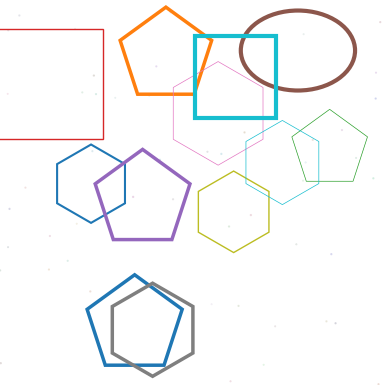[{"shape": "pentagon", "thickness": 2.5, "radius": 0.65, "center": [0.35, 0.156]}, {"shape": "hexagon", "thickness": 1.5, "radius": 0.51, "center": [0.236, 0.523]}, {"shape": "pentagon", "thickness": 2.5, "radius": 0.62, "center": [0.431, 0.856]}, {"shape": "pentagon", "thickness": 0.5, "radius": 0.52, "center": [0.856, 0.613]}, {"shape": "square", "thickness": 1, "radius": 0.71, "center": [0.125, 0.781]}, {"shape": "pentagon", "thickness": 2.5, "radius": 0.65, "center": [0.37, 0.482]}, {"shape": "oval", "thickness": 3, "radius": 0.74, "center": [0.774, 0.869]}, {"shape": "hexagon", "thickness": 0.5, "radius": 0.67, "center": [0.567, 0.706]}, {"shape": "hexagon", "thickness": 2.5, "radius": 0.6, "center": [0.396, 0.143]}, {"shape": "hexagon", "thickness": 1, "radius": 0.53, "center": [0.607, 0.45]}, {"shape": "square", "thickness": 3, "radius": 0.53, "center": [0.612, 0.8]}, {"shape": "hexagon", "thickness": 0.5, "radius": 0.55, "center": [0.733, 0.578]}]